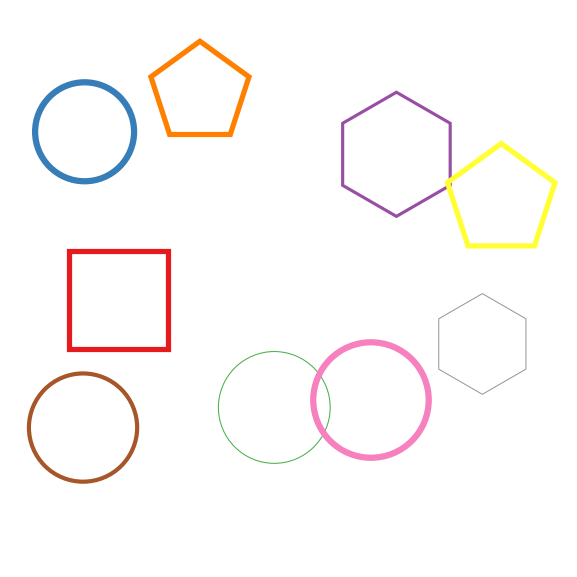[{"shape": "square", "thickness": 2.5, "radius": 0.43, "center": [0.205, 0.479]}, {"shape": "circle", "thickness": 3, "radius": 0.43, "center": [0.146, 0.771]}, {"shape": "circle", "thickness": 0.5, "radius": 0.48, "center": [0.475, 0.294]}, {"shape": "hexagon", "thickness": 1.5, "radius": 0.54, "center": [0.686, 0.732]}, {"shape": "pentagon", "thickness": 2.5, "radius": 0.45, "center": [0.346, 0.838]}, {"shape": "pentagon", "thickness": 2.5, "radius": 0.49, "center": [0.868, 0.653]}, {"shape": "circle", "thickness": 2, "radius": 0.47, "center": [0.144, 0.259]}, {"shape": "circle", "thickness": 3, "radius": 0.5, "center": [0.642, 0.306]}, {"shape": "hexagon", "thickness": 0.5, "radius": 0.44, "center": [0.835, 0.404]}]